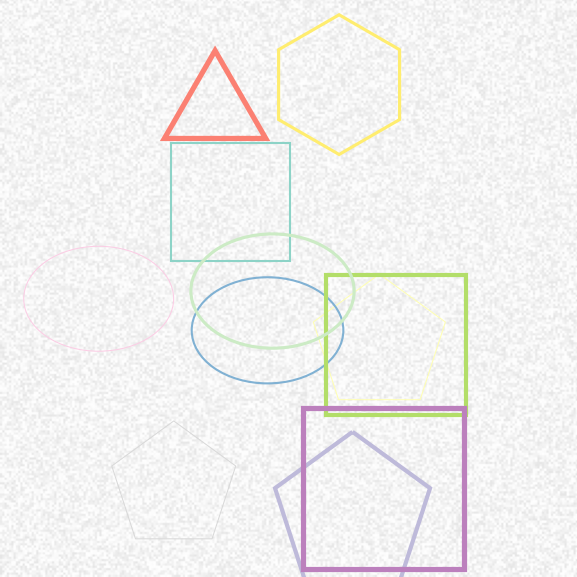[{"shape": "square", "thickness": 1, "radius": 0.51, "center": [0.399, 0.649]}, {"shape": "pentagon", "thickness": 0.5, "radius": 0.6, "center": [0.657, 0.404]}, {"shape": "pentagon", "thickness": 2, "radius": 0.71, "center": [0.61, 0.11]}, {"shape": "triangle", "thickness": 2.5, "radius": 0.51, "center": [0.372, 0.81]}, {"shape": "oval", "thickness": 1, "radius": 0.66, "center": [0.463, 0.427]}, {"shape": "square", "thickness": 2, "radius": 0.6, "center": [0.686, 0.402]}, {"shape": "oval", "thickness": 0.5, "radius": 0.65, "center": [0.171, 0.482]}, {"shape": "pentagon", "thickness": 0.5, "radius": 0.56, "center": [0.301, 0.157]}, {"shape": "square", "thickness": 2.5, "radius": 0.7, "center": [0.664, 0.154]}, {"shape": "oval", "thickness": 1.5, "radius": 0.71, "center": [0.472, 0.495]}, {"shape": "hexagon", "thickness": 1.5, "radius": 0.6, "center": [0.587, 0.853]}]